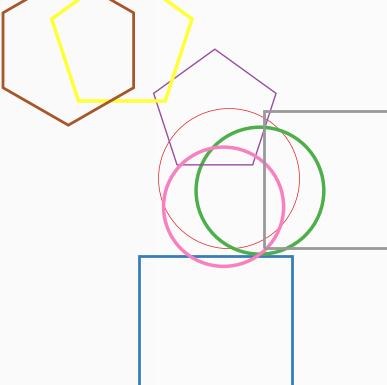[{"shape": "circle", "thickness": 0.5, "radius": 0.91, "center": [0.591, 0.536]}, {"shape": "square", "thickness": 2, "radius": 0.99, "center": [0.557, 0.139]}, {"shape": "circle", "thickness": 2.5, "radius": 0.82, "center": [0.671, 0.505]}, {"shape": "pentagon", "thickness": 1, "radius": 0.83, "center": [0.554, 0.706]}, {"shape": "pentagon", "thickness": 2.5, "radius": 0.95, "center": [0.315, 0.892]}, {"shape": "hexagon", "thickness": 2, "radius": 0.97, "center": [0.176, 0.869]}, {"shape": "circle", "thickness": 2.5, "radius": 0.77, "center": [0.577, 0.463]}, {"shape": "square", "thickness": 2, "radius": 0.89, "center": [0.86, 0.533]}]